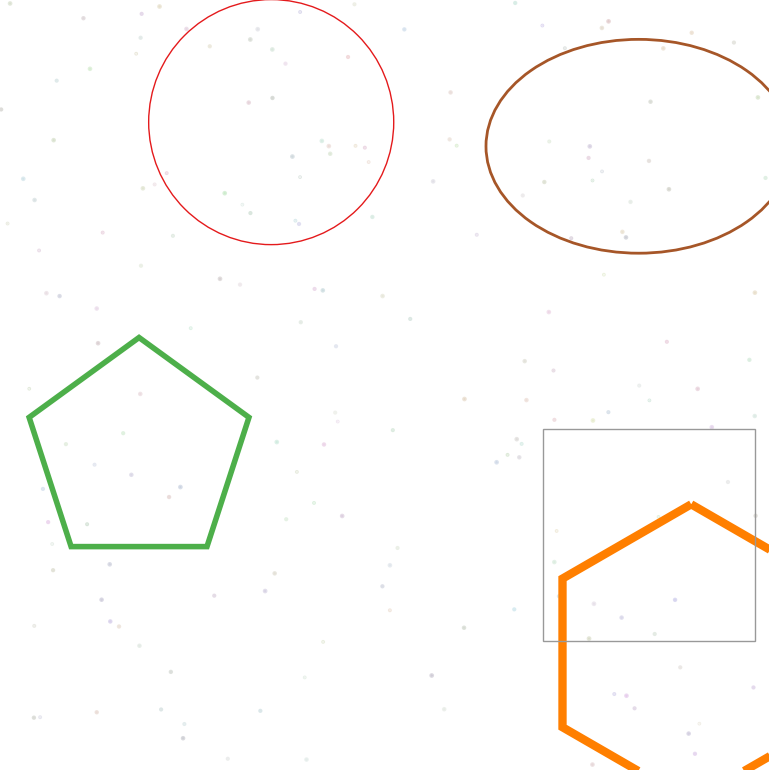[{"shape": "circle", "thickness": 0.5, "radius": 0.8, "center": [0.352, 0.841]}, {"shape": "pentagon", "thickness": 2, "radius": 0.75, "center": [0.181, 0.412]}, {"shape": "hexagon", "thickness": 3, "radius": 0.97, "center": [0.898, 0.152]}, {"shape": "oval", "thickness": 1, "radius": 0.99, "center": [0.83, 0.81]}, {"shape": "square", "thickness": 0.5, "radius": 0.69, "center": [0.842, 0.305]}]